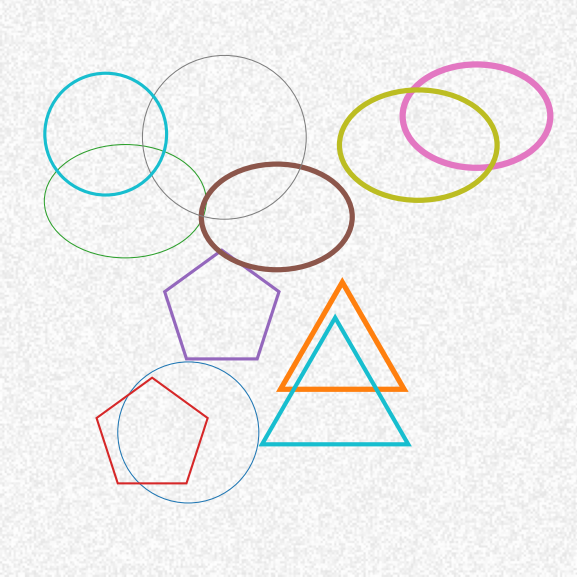[{"shape": "circle", "thickness": 0.5, "radius": 0.61, "center": [0.326, 0.25]}, {"shape": "triangle", "thickness": 2.5, "radius": 0.62, "center": [0.593, 0.387]}, {"shape": "oval", "thickness": 0.5, "radius": 0.7, "center": [0.217, 0.651]}, {"shape": "pentagon", "thickness": 1, "radius": 0.51, "center": [0.263, 0.244]}, {"shape": "pentagon", "thickness": 1.5, "radius": 0.52, "center": [0.384, 0.462]}, {"shape": "oval", "thickness": 2.5, "radius": 0.65, "center": [0.479, 0.624]}, {"shape": "oval", "thickness": 3, "radius": 0.64, "center": [0.825, 0.798]}, {"shape": "circle", "thickness": 0.5, "radius": 0.71, "center": [0.388, 0.761]}, {"shape": "oval", "thickness": 2.5, "radius": 0.68, "center": [0.724, 0.748]}, {"shape": "triangle", "thickness": 2, "radius": 0.73, "center": [0.58, 0.303]}, {"shape": "circle", "thickness": 1.5, "radius": 0.53, "center": [0.183, 0.767]}]